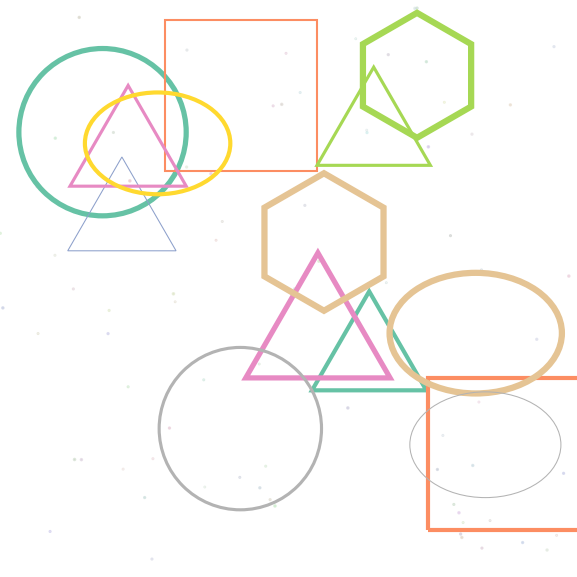[{"shape": "circle", "thickness": 2.5, "radius": 0.72, "center": [0.178, 0.77]}, {"shape": "triangle", "thickness": 2, "radius": 0.57, "center": [0.639, 0.38]}, {"shape": "square", "thickness": 2, "radius": 0.66, "center": [0.873, 0.213]}, {"shape": "square", "thickness": 1, "radius": 0.65, "center": [0.417, 0.834]}, {"shape": "triangle", "thickness": 0.5, "radius": 0.54, "center": [0.211, 0.619]}, {"shape": "triangle", "thickness": 2.5, "radius": 0.72, "center": [0.55, 0.417]}, {"shape": "triangle", "thickness": 1.5, "radius": 0.58, "center": [0.222, 0.735]}, {"shape": "hexagon", "thickness": 3, "radius": 0.54, "center": [0.722, 0.869]}, {"shape": "triangle", "thickness": 1.5, "radius": 0.57, "center": [0.647, 0.77]}, {"shape": "oval", "thickness": 2, "radius": 0.63, "center": [0.273, 0.751]}, {"shape": "oval", "thickness": 3, "radius": 0.75, "center": [0.824, 0.422]}, {"shape": "hexagon", "thickness": 3, "radius": 0.6, "center": [0.561, 0.58]}, {"shape": "oval", "thickness": 0.5, "radius": 0.65, "center": [0.84, 0.229]}, {"shape": "circle", "thickness": 1.5, "radius": 0.7, "center": [0.416, 0.257]}]